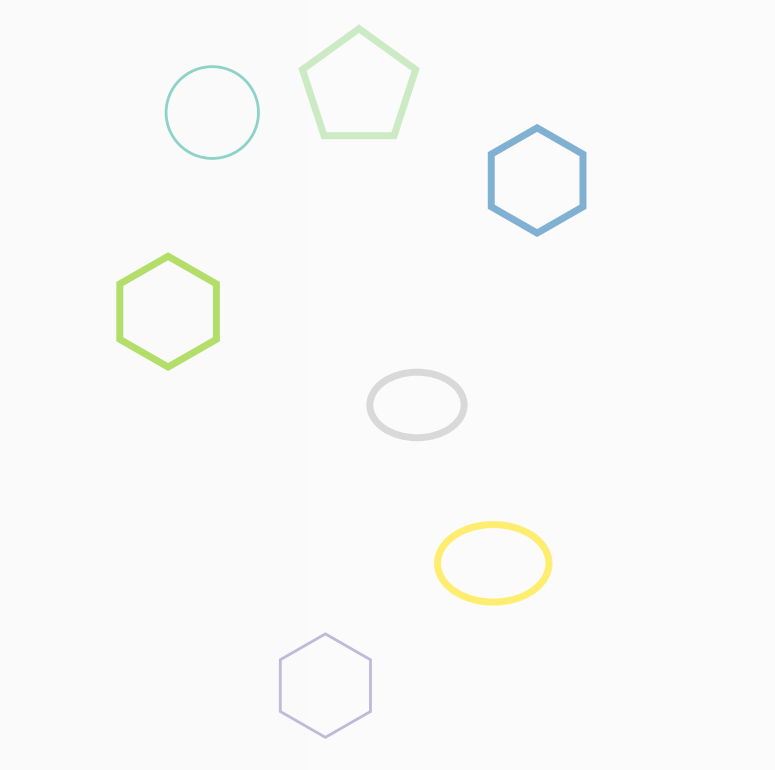[{"shape": "circle", "thickness": 1, "radius": 0.3, "center": [0.274, 0.854]}, {"shape": "hexagon", "thickness": 1, "radius": 0.34, "center": [0.42, 0.11]}, {"shape": "hexagon", "thickness": 2.5, "radius": 0.34, "center": [0.693, 0.766]}, {"shape": "hexagon", "thickness": 2.5, "radius": 0.36, "center": [0.217, 0.595]}, {"shape": "oval", "thickness": 2.5, "radius": 0.3, "center": [0.538, 0.474]}, {"shape": "pentagon", "thickness": 2.5, "radius": 0.38, "center": [0.463, 0.886]}, {"shape": "oval", "thickness": 2.5, "radius": 0.36, "center": [0.636, 0.268]}]